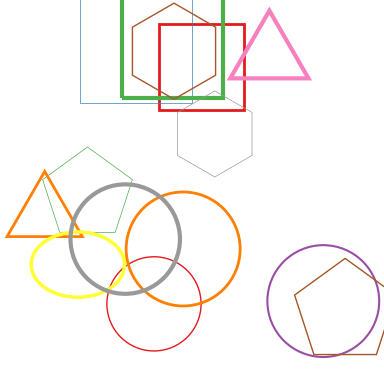[{"shape": "square", "thickness": 2, "radius": 0.56, "center": [0.523, 0.825]}, {"shape": "circle", "thickness": 1, "radius": 0.61, "center": [0.4, 0.211]}, {"shape": "square", "thickness": 0.5, "radius": 0.73, "center": [0.353, 0.878]}, {"shape": "square", "thickness": 3, "radius": 0.65, "center": [0.448, 0.875]}, {"shape": "pentagon", "thickness": 0.5, "radius": 0.61, "center": [0.227, 0.496]}, {"shape": "circle", "thickness": 1.5, "radius": 0.73, "center": [0.84, 0.218]}, {"shape": "triangle", "thickness": 2, "radius": 0.56, "center": [0.116, 0.442]}, {"shape": "circle", "thickness": 2, "radius": 0.74, "center": [0.476, 0.353]}, {"shape": "oval", "thickness": 2.5, "radius": 0.61, "center": [0.202, 0.313]}, {"shape": "pentagon", "thickness": 1, "radius": 0.69, "center": [0.897, 0.191]}, {"shape": "hexagon", "thickness": 1, "radius": 0.62, "center": [0.452, 0.867]}, {"shape": "triangle", "thickness": 3, "radius": 0.59, "center": [0.7, 0.855]}, {"shape": "circle", "thickness": 3, "radius": 0.71, "center": [0.325, 0.379]}, {"shape": "hexagon", "thickness": 0.5, "radius": 0.56, "center": [0.558, 0.652]}]